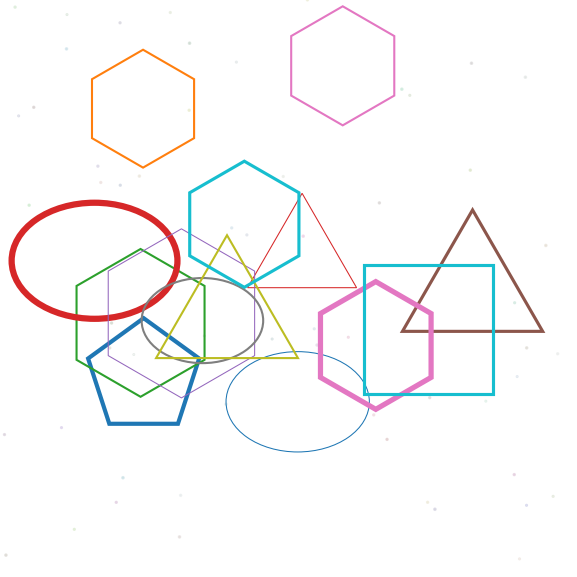[{"shape": "oval", "thickness": 0.5, "radius": 0.62, "center": [0.515, 0.303]}, {"shape": "pentagon", "thickness": 2, "radius": 0.51, "center": [0.249, 0.347]}, {"shape": "hexagon", "thickness": 1, "radius": 0.51, "center": [0.248, 0.811]}, {"shape": "hexagon", "thickness": 1, "radius": 0.64, "center": [0.243, 0.44]}, {"shape": "oval", "thickness": 3, "radius": 0.72, "center": [0.164, 0.548]}, {"shape": "triangle", "thickness": 0.5, "radius": 0.54, "center": [0.523, 0.555]}, {"shape": "hexagon", "thickness": 0.5, "radius": 0.73, "center": [0.314, 0.457]}, {"shape": "triangle", "thickness": 1.5, "radius": 0.7, "center": [0.818, 0.495]}, {"shape": "hexagon", "thickness": 1, "radius": 0.52, "center": [0.593, 0.885]}, {"shape": "hexagon", "thickness": 2.5, "radius": 0.55, "center": [0.651, 0.401]}, {"shape": "oval", "thickness": 1, "radius": 0.53, "center": [0.35, 0.444]}, {"shape": "triangle", "thickness": 1, "radius": 0.71, "center": [0.393, 0.45]}, {"shape": "hexagon", "thickness": 1.5, "radius": 0.55, "center": [0.423, 0.611]}, {"shape": "square", "thickness": 1.5, "radius": 0.56, "center": [0.742, 0.429]}]